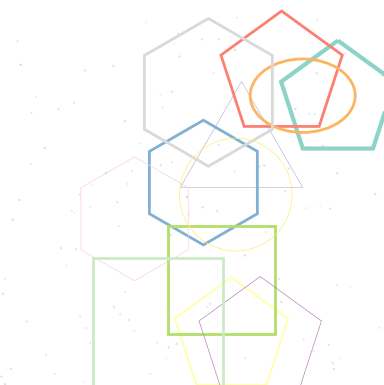[{"shape": "pentagon", "thickness": 3, "radius": 0.78, "center": [0.878, 0.74]}, {"shape": "pentagon", "thickness": 1.5, "radius": 0.77, "center": [0.601, 0.125]}, {"shape": "triangle", "thickness": 0.5, "radius": 0.92, "center": [0.627, 0.605]}, {"shape": "pentagon", "thickness": 2, "radius": 0.83, "center": [0.732, 0.806]}, {"shape": "hexagon", "thickness": 2, "radius": 0.81, "center": [0.528, 0.526]}, {"shape": "oval", "thickness": 2, "radius": 0.68, "center": [0.786, 0.751]}, {"shape": "square", "thickness": 2, "radius": 0.7, "center": [0.576, 0.273]}, {"shape": "hexagon", "thickness": 0.5, "radius": 0.81, "center": [0.35, 0.432]}, {"shape": "hexagon", "thickness": 2, "radius": 0.96, "center": [0.541, 0.76]}, {"shape": "pentagon", "thickness": 0.5, "radius": 0.84, "center": [0.676, 0.115]}, {"shape": "square", "thickness": 2, "radius": 0.85, "center": [0.411, 0.161]}, {"shape": "circle", "thickness": 0.5, "radius": 0.73, "center": [0.612, 0.495]}]